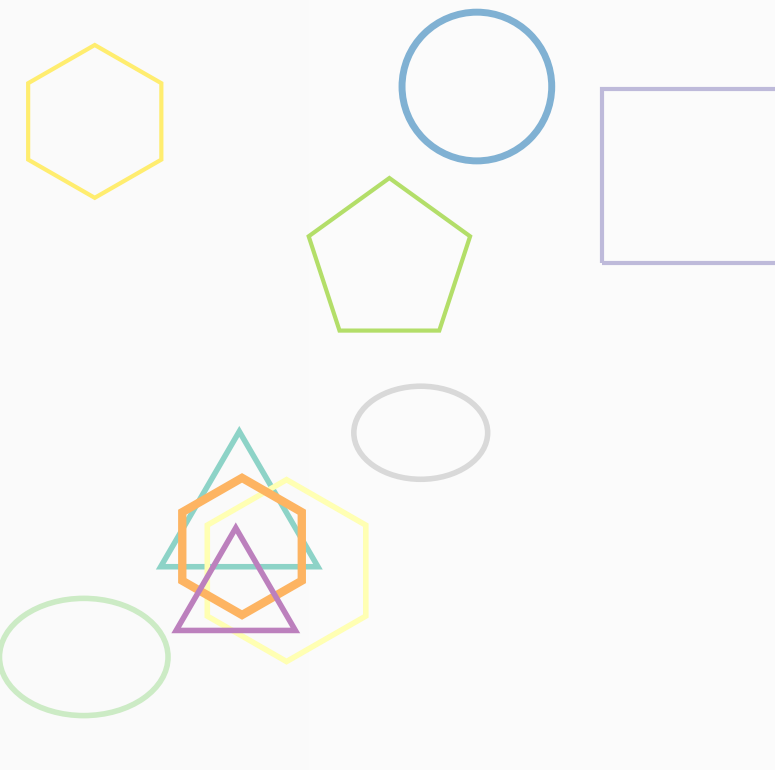[{"shape": "triangle", "thickness": 2, "radius": 0.59, "center": [0.309, 0.323]}, {"shape": "hexagon", "thickness": 2, "radius": 0.59, "center": [0.37, 0.259]}, {"shape": "square", "thickness": 1.5, "radius": 0.56, "center": [0.889, 0.772]}, {"shape": "circle", "thickness": 2.5, "radius": 0.48, "center": [0.615, 0.888]}, {"shape": "hexagon", "thickness": 3, "radius": 0.45, "center": [0.312, 0.29]}, {"shape": "pentagon", "thickness": 1.5, "radius": 0.55, "center": [0.502, 0.659]}, {"shape": "oval", "thickness": 2, "radius": 0.43, "center": [0.543, 0.438]}, {"shape": "triangle", "thickness": 2, "radius": 0.44, "center": [0.304, 0.226]}, {"shape": "oval", "thickness": 2, "radius": 0.54, "center": [0.108, 0.147]}, {"shape": "hexagon", "thickness": 1.5, "radius": 0.5, "center": [0.122, 0.842]}]